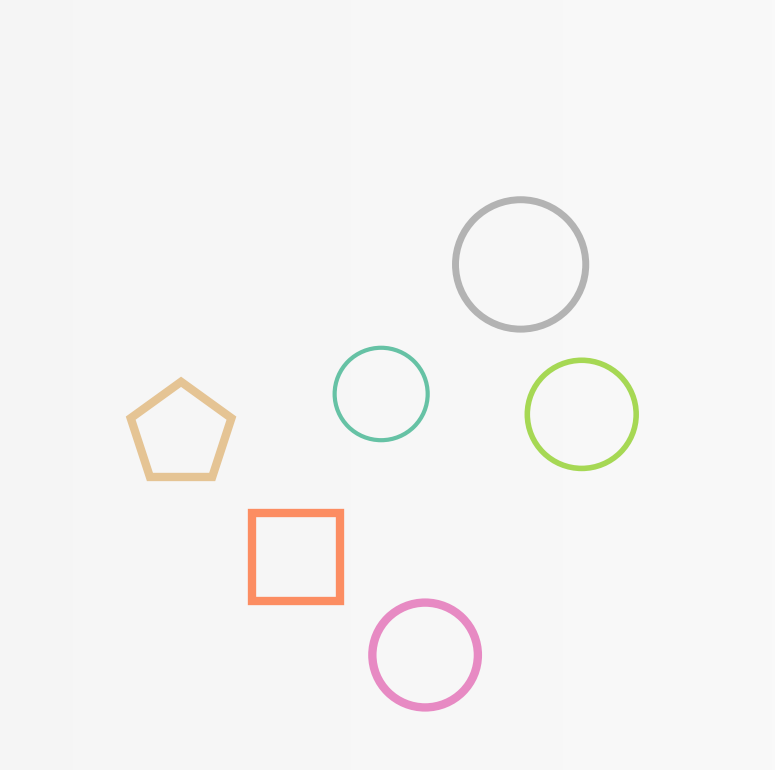[{"shape": "circle", "thickness": 1.5, "radius": 0.3, "center": [0.492, 0.488]}, {"shape": "square", "thickness": 3, "radius": 0.29, "center": [0.382, 0.276]}, {"shape": "circle", "thickness": 3, "radius": 0.34, "center": [0.549, 0.149]}, {"shape": "circle", "thickness": 2, "radius": 0.35, "center": [0.751, 0.462]}, {"shape": "pentagon", "thickness": 3, "radius": 0.34, "center": [0.234, 0.436]}, {"shape": "circle", "thickness": 2.5, "radius": 0.42, "center": [0.672, 0.657]}]